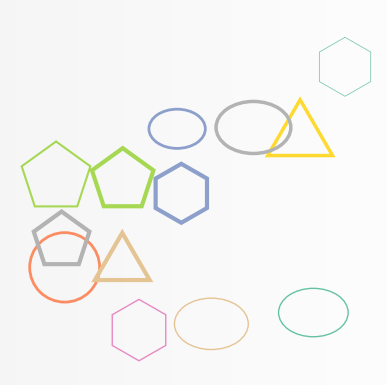[{"shape": "oval", "thickness": 1, "radius": 0.45, "center": [0.809, 0.188]}, {"shape": "hexagon", "thickness": 0.5, "radius": 0.38, "center": [0.89, 0.826]}, {"shape": "circle", "thickness": 2, "radius": 0.45, "center": [0.167, 0.306]}, {"shape": "oval", "thickness": 2, "radius": 0.36, "center": [0.457, 0.665]}, {"shape": "hexagon", "thickness": 3, "radius": 0.38, "center": [0.468, 0.498]}, {"shape": "hexagon", "thickness": 1, "radius": 0.4, "center": [0.359, 0.143]}, {"shape": "pentagon", "thickness": 1.5, "radius": 0.47, "center": [0.145, 0.539]}, {"shape": "pentagon", "thickness": 3, "radius": 0.42, "center": [0.317, 0.532]}, {"shape": "triangle", "thickness": 2.5, "radius": 0.48, "center": [0.775, 0.644]}, {"shape": "oval", "thickness": 1, "radius": 0.48, "center": [0.545, 0.159]}, {"shape": "triangle", "thickness": 3, "radius": 0.41, "center": [0.316, 0.313]}, {"shape": "oval", "thickness": 2.5, "radius": 0.48, "center": [0.654, 0.669]}, {"shape": "pentagon", "thickness": 3, "radius": 0.38, "center": [0.159, 0.375]}]